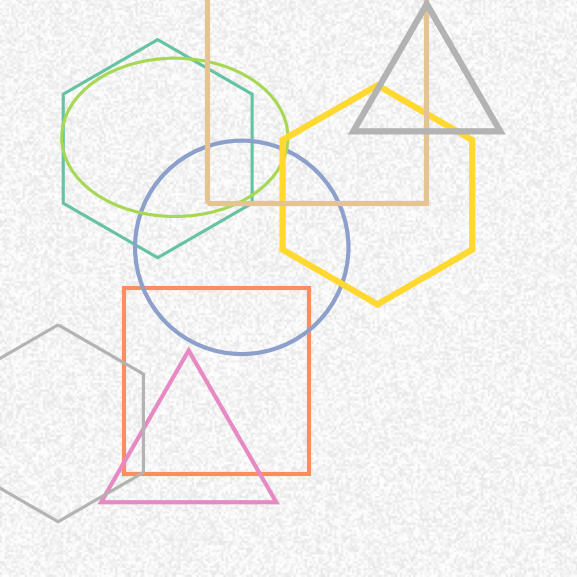[{"shape": "hexagon", "thickness": 1.5, "radius": 0.94, "center": [0.273, 0.742]}, {"shape": "square", "thickness": 2, "radius": 0.8, "center": [0.375, 0.34]}, {"shape": "circle", "thickness": 2, "radius": 0.92, "center": [0.419, 0.571]}, {"shape": "triangle", "thickness": 2, "radius": 0.88, "center": [0.327, 0.217]}, {"shape": "oval", "thickness": 1.5, "radius": 0.98, "center": [0.303, 0.761]}, {"shape": "hexagon", "thickness": 3, "radius": 0.95, "center": [0.654, 0.662]}, {"shape": "square", "thickness": 2.5, "radius": 0.95, "center": [0.548, 0.836]}, {"shape": "hexagon", "thickness": 1.5, "radius": 0.85, "center": [0.101, 0.266]}, {"shape": "triangle", "thickness": 3, "radius": 0.73, "center": [0.739, 0.845]}]